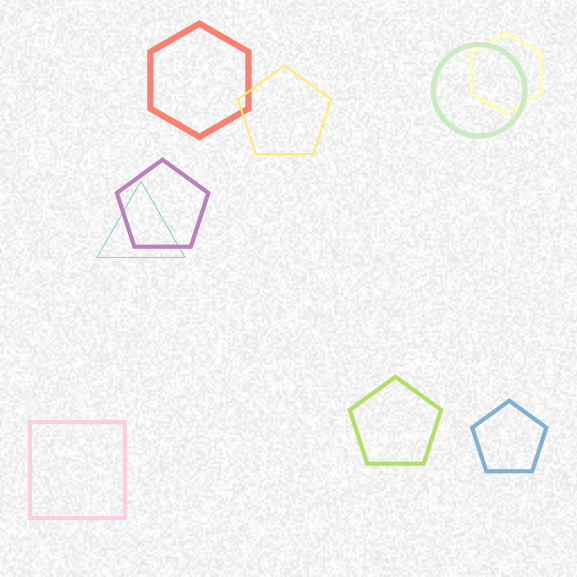[{"shape": "triangle", "thickness": 0.5, "radius": 0.44, "center": [0.244, 0.597]}, {"shape": "hexagon", "thickness": 1.5, "radius": 0.35, "center": [0.877, 0.873]}, {"shape": "hexagon", "thickness": 3, "radius": 0.49, "center": [0.345, 0.86]}, {"shape": "pentagon", "thickness": 2, "radius": 0.34, "center": [0.882, 0.238]}, {"shape": "pentagon", "thickness": 2, "radius": 0.42, "center": [0.685, 0.263]}, {"shape": "square", "thickness": 2, "radius": 0.41, "center": [0.134, 0.185]}, {"shape": "pentagon", "thickness": 2, "radius": 0.42, "center": [0.282, 0.639]}, {"shape": "circle", "thickness": 2.5, "radius": 0.4, "center": [0.83, 0.843]}, {"shape": "pentagon", "thickness": 1, "radius": 0.42, "center": [0.493, 0.801]}]